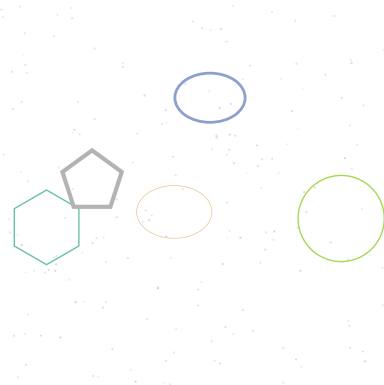[{"shape": "hexagon", "thickness": 1, "radius": 0.48, "center": [0.121, 0.41]}, {"shape": "oval", "thickness": 2, "radius": 0.46, "center": [0.545, 0.746]}, {"shape": "circle", "thickness": 1, "radius": 0.56, "center": [0.886, 0.432]}, {"shape": "oval", "thickness": 0.5, "radius": 0.49, "center": [0.453, 0.45]}, {"shape": "pentagon", "thickness": 3, "radius": 0.41, "center": [0.239, 0.528]}]